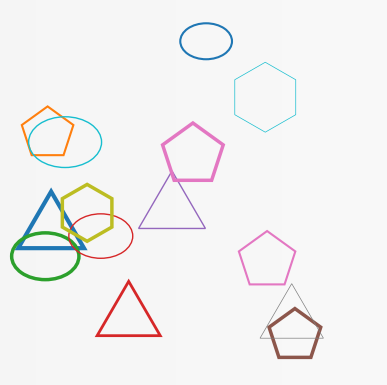[{"shape": "oval", "thickness": 1.5, "radius": 0.33, "center": [0.532, 0.893]}, {"shape": "triangle", "thickness": 3, "radius": 0.49, "center": [0.132, 0.404]}, {"shape": "pentagon", "thickness": 1.5, "radius": 0.35, "center": [0.123, 0.654]}, {"shape": "oval", "thickness": 2.5, "radius": 0.43, "center": [0.117, 0.334]}, {"shape": "oval", "thickness": 1, "radius": 0.41, "center": [0.26, 0.387]}, {"shape": "triangle", "thickness": 2, "radius": 0.47, "center": [0.332, 0.175]}, {"shape": "triangle", "thickness": 1, "radius": 0.5, "center": [0.444, 0.456]}, {"shape": "pentagon", "thickness": 2.5, "radius": 0.35, "center": [0.761, 0.128]}, {"shape": "pentagon", "thickness": 2.5, "radius": 0.41, "center": [0.498, 0.598]}, {"shape": "pentagon", "thickness": 1.5, "radius": 0.38, "center": [0.689, 0.323]}, {"shape": "triangle", "thickness": 0.5, "radius": 0.47, "center": [0.753, 0.169]}, {"shape": "hexagon", "thickness": 2.5, "radius": 0.37, "center": [0.225, 0.447]}, {"shape": "oval", "thickness": 1, "radius": 0.47, "center": [0.168, 0.631]}, {"shape": "hexagon", "thickness": 0.5, "radius": 0.45, "center": [0.685, 0.747]}]